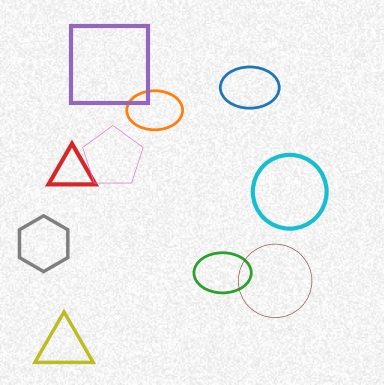[{"shape": "oval", "thickness": 2, "radius": 0.38, "center": [0.649, 0.773]}, {"shape": "oval", "thickness": 2, "radius": 0.36, "center": [0.402, 0.714]}, {"shape": "oval", "thickness": 2, "radius": 0.37, "center": [0.578, 0.291]}, {"shape": "triangle", "thickness": 3, "radius": 0.35, "center": [0.187, 0.556]}, {"shape": "square", "thickness": 3, "radius": 0.5, "center": [0.284, 0.832]}, {"shape": "circle", "thickness": 0.5, "radius": 0.48, "center": [0.715, 0.27]}, {"shape": "pentagon", "thickness": 0.5, "radius": 0.41, "center": [0.293, 0.591]}, {"shape": "hexagon", "thickness": 2.5, "radius": 0.36, "center": [0.113, 0.367]}, {"shape": "triangle", "thickness": 2.5, "radius": 0.44, "center": [0.166, 0.102]}, {"shape": "circle", "thickness": 3, "radius": 0.48, "center": [0.752, 0.502]}]